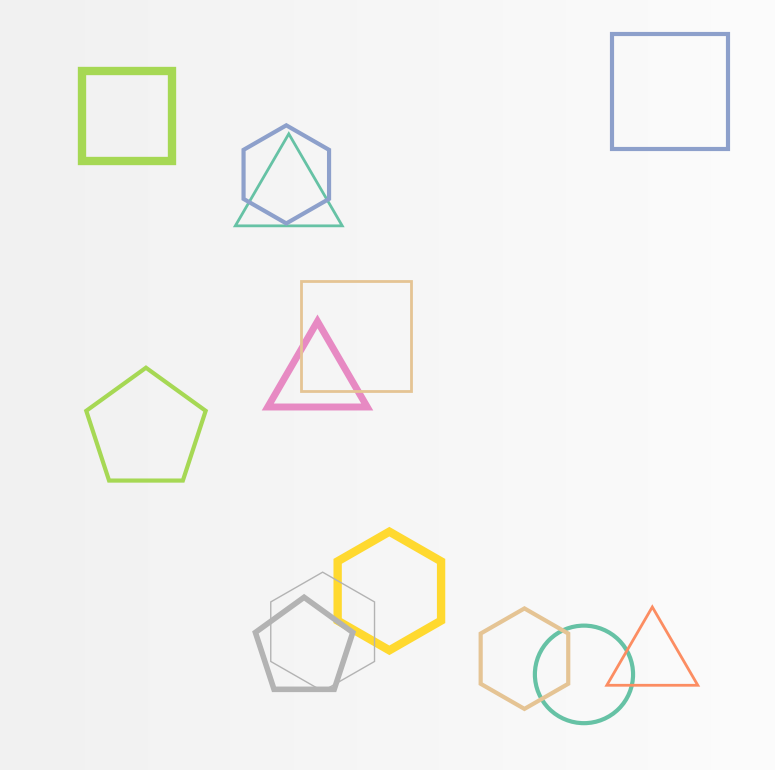[{"shape": "circle", "thickness": 1.5, "radius": 0.32, "center": [0.754, 0.124]}, {"shape": "triangle", "thickness": 1, "radius": 0.4, "center": [0.373, 0.747]}, {"shape": "triangle", "thickness": 1, "radius": 0.34, "center": [0.842, 0.144]}, {"shape": "square", "thickness": 1.5, "radius": 0.38, "center": [0.865, 0.881]}, {"shape": "hexagon", "thickness": 1.5, "radius": 0.32, "center": [0.369, 0.774]}, {"shape": "triangle", "thickness": 2.5, "radius": 0.37, "center": [0.41, 0.508]}, {"shape": "square", "thickness": 3, "radius": 0.29, "center": [0.164, 0.849]}, {"shape": "pentagon", "thickness": 1.5, "radius": 0.41, "center": [0.188, 0.441]}, {"shape": "hexagon", "thickness": 3, "radius": 0.39, "center": [0.502, 0.232]}, {"shape": "square", "thickness": 1, "radius": 0.36, "center": [0.459, 0.563]}, {"shape": "hexagon", "thickness": 1.5, "radius": 0.33, "center": [0.677, 0.145]}, {"shape": "pentagon", "thickness": 2, "radius": 0.33, "center": [0.392, 0.158]}, {"shape": "hexagon", "thickness": 0.5, "radius": 0.39, "center": [0.416, 0.18]}]